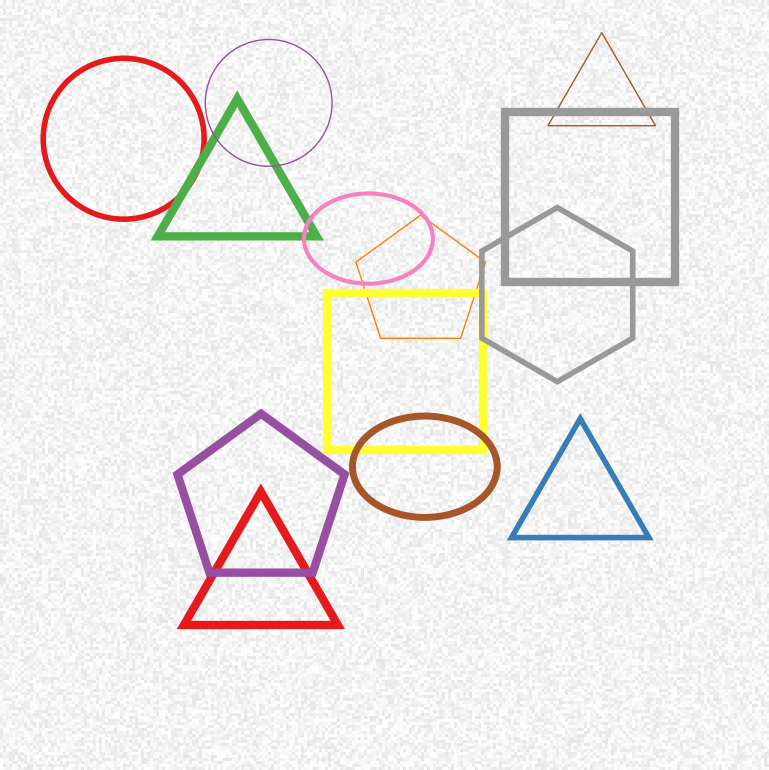[{"shape": "circle", "thickness": 2, "radius": 0.52, "center": [0.161, 0.82]}, {"shape": "triangle", "thickness": 3, "radius": 0.58, "center": [0.339, 0.246]}, {"shape": "triangle", "thickness": 2, "radius": 0.51, "center": [0.754, 0.353]}, {"shape": "triangle", "thickness": 3, "radius": 0.6, "center": [0.308, 0.753]}, {"shape": "pentagon", "thickness": 3, "radius": 0.57, "center": [0.339, 0.349]}, {"shape": "circle", "thickness": 0.5, "radius": 0.41, "center": [0.349, 0.866]}, {"shape": "pentagon", "thickness": 0.5, "radius": 0.44, "center": [0.546, 0.632]}, {"shape": "square", "thickness": 3, "radius": 0.51, "center": [0.526, 0.517]}, {"shape": "triangle", "thickness": 0.5, "radius": 0.4, "center": [0.781, 0.877]}, {"shape": "oval", "thickness": 2.5, "radius": 0.47, "center": [0.552, 0.394]}, {"shape": "oval", "thickness": 1.5, "radius": 0.42, "center": [0.479, 0.69]}, {"shape": "hexagon", "thickness": 2, "radius": 0.57, "center": [0.724, 0.617]}, {"shape": "square", "thickness": 3, "radius": 0.55, "center": [0.766, 0.744]}]